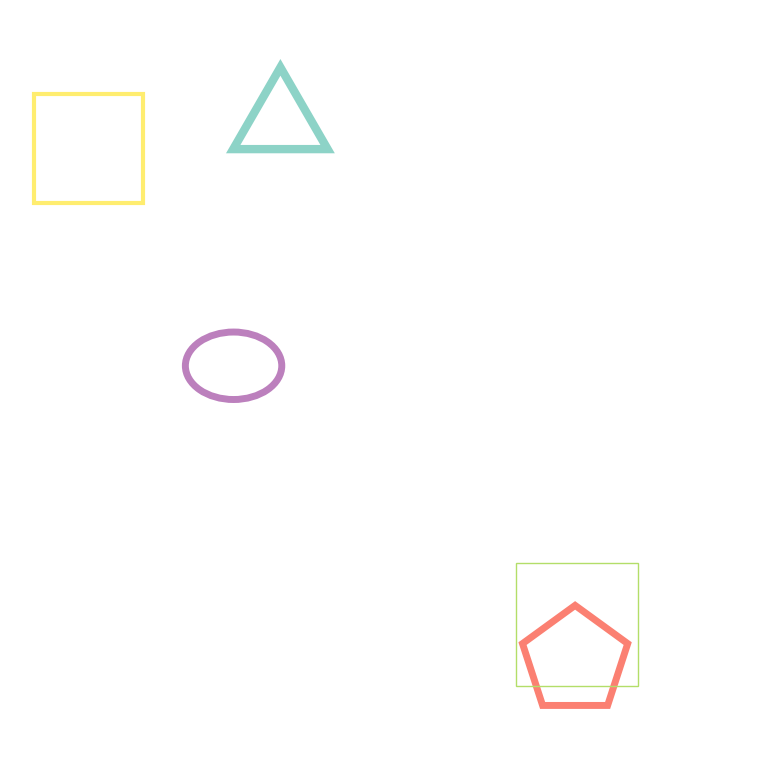[{"shape": "triangle", "thickness": 3, "radius": 0.35, "center": [0.364, 0.842]}, {"shape": "pentagon", "thickness": 2.5, "radius": 0.36, "center": [0.747, 0.142]}, {"shape": "square", "thickness": 0.5, "radius": 0.4, "center": [0.749, 0.189]}, {"shape": "oval", "thickness": 2.5, "radius": 0.31, "center": [0.303, 0.525]}, {"shape": "square", "thickness": 1.5, "radius": 0.36, "center": [0.115, 0.807]}]